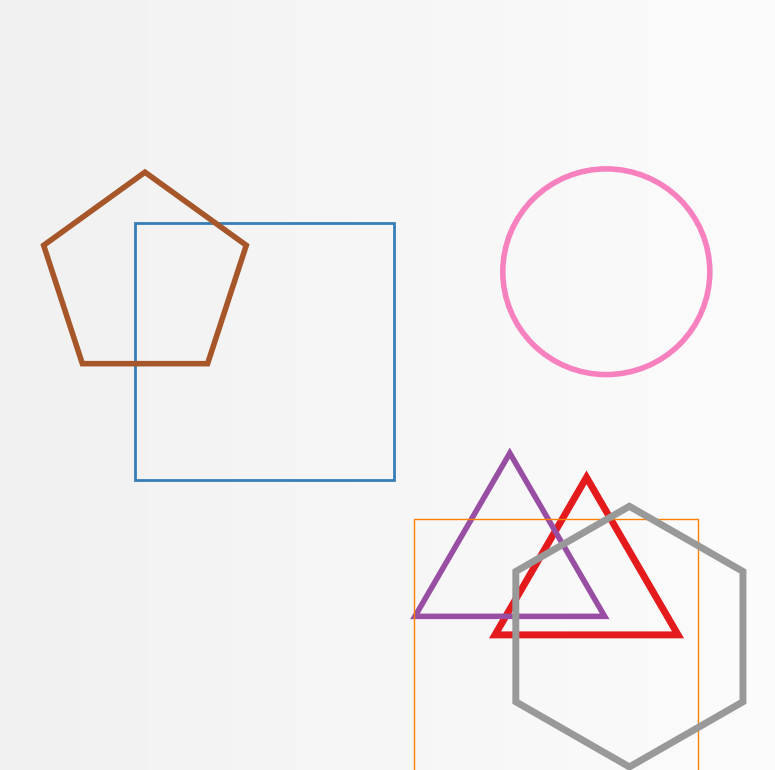[{"shape": "triangle", "thickness": 2.5, "radius": 0.68, "center": [0.757, 0.244]}, {"shape": "square", "thickness": 1, "radius": 0.84, "center": [0.341, 0.544]}, {"shape": "triangle", "thickness": 2, "radius": 0.71, "center": [0.658, 0.27]}, {"shape": "square", "thickness": 0.5, "radius": 0.92, "center": [0.717, 0.143]}, {"shape": "pentagon", "thickness": 2, "radius": 0.69, "center": [0.187, 0.639]}, {"shape": "circle", "thickness": 2, "radius": 0.67, "center": [0.782, 0.647]}, {"shape": "hexagon", "thickness": 2.5, "radius": 0.85, "center": [0.812, 0.173]}]